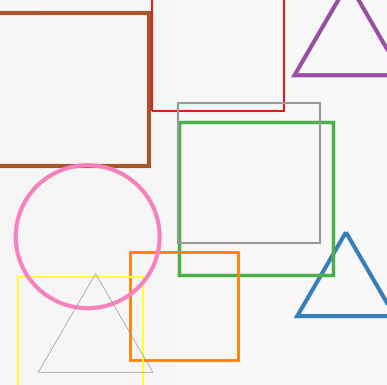[{"shape": "square", "thickness": 1.5, "radius": 0.85, "center": [0.563, 0.88]}, {"shape": "triangle", "thickness": 3, "radius": 0.73, "center": [0.893, 0.252]}, {"shape": "square", "thickness": 2.5, "radius": 0.99, "center": [0.66, 0.485]}, {"shape": "triangle", "thickness": 3, "radius": 0.8, "center": [0.899, 0.885]}, {"shape": "square", "thickness": 2, "radius": 0.7, "center": [0.475, 0.206]}, {"shape": "square", "thickness": 1.5, "radius": 0.81, "center": [0.208, 0.118]}, {"shape": "square", "thickness": 3, "radius": 0.99, "center": [0.186, 0.768]}, {"shape": "circle", "thickness": 3, "radius": 0.93, "center": [0.226, 0.385]}, {"shape": "square", "thickness": 1.5, "radius": 0.91, "center": [0.642, 0.551]}, {"shape": "triangle", "thickness": 0.5, "radius": 0.85, "center": [0.247, 0.118]}]